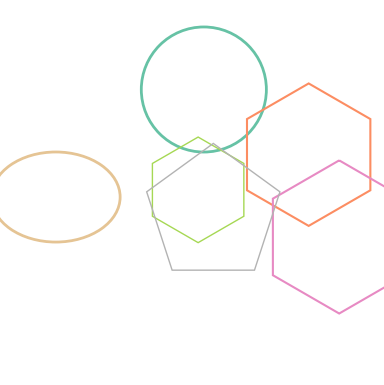[{"shape": "circle", "thickness": 2, "radius": 0.81, "center": [0.529, 0.768]}, {"shape": "hexagon", "thickness": 1.5, "radius": 0.92, "center": [0.802, 0.598]}, {"shape": "hexagon", "thickness": 1.5, "radius": 0.99, "center": [0.881, 0.385]}, {"shape": "hexagon", "thickness": 1, "radius": 0.69, "center": [0.515, 0.507]}, {"shape": "oval", "thickness": 2, "radius": 0.84, "center": [0.145, 0.488]}, {"shape": "pentagon", "thickness": 1, "radius": 0.91, "center": [0.554, 0.445]}]